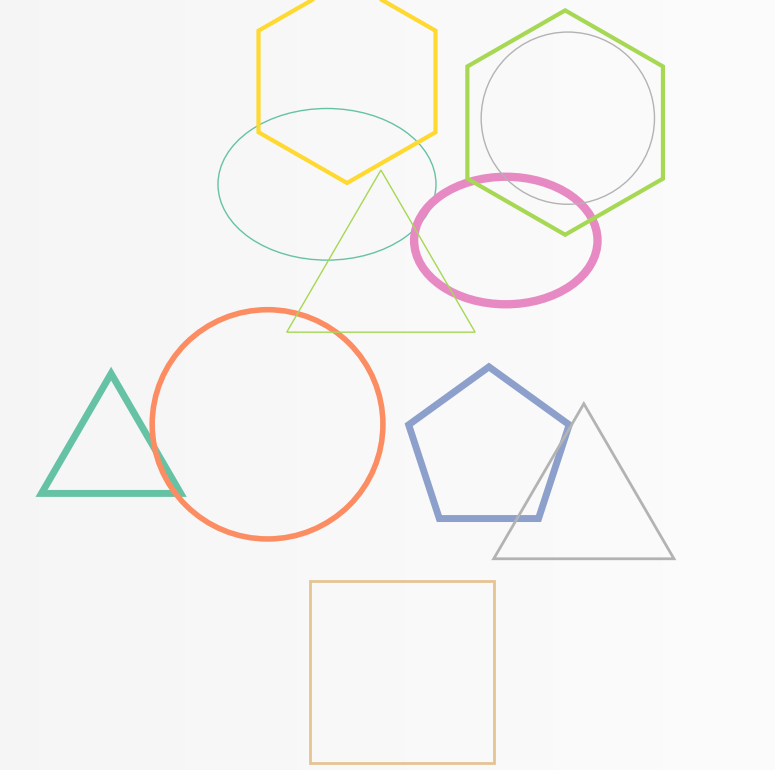[{"shape": "triangle", "thickness": 2.5, "radius": 0.52, "center": [0.143, 0.411]}, {"shape": "oval", "thickness": 0.5, "radius": 0.7, "center": [0.422, 0.761]}, {"shape": "circle", "thickness": 2, "radius": 0.74, "center": [0.345, 0.449]}, {"shape": "pentagon", "thickness": 2.5, "radius": 0.54, "center": [0.631, 0.415]}, {"shape": "oval", "thickness": 3, "radius": 0.59, "center": [0.653, 0.688]}, {"shape": "hexagon", "thickness": 1.5, "radius": 0.73, "center": [0.729, 0.841]}, {"shape": "triangle", "thickness": 0.5, "radius": 0.7, "center": [0.492, 0.639]}, {"shape": "hexagon", "thickness": 1.5, "radius": 0.66, "center": [0.448, 0.894]}, {"shape": "square", "thickness": 1, "radius": 0.59, "center": [0.518, 0.127]}, {"shape": "circle", "thickness": 0.5, "radius": 0.56, "center": [0.733, 0.847]}, {"shape": "triangle", "thickness": 1, "radius": 0.67, "center": [0.753, 0.341]}]